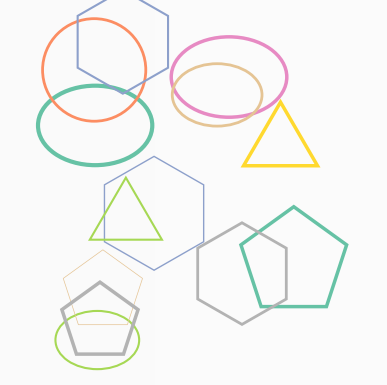[{"shape": "pentagon", "thickness": 2.5, "radius": 0.72, "center": [0.758, 0.32]}, {"shape": "oval", "thickness": 3, "radius": 0.74, "center": [0.246, 0.674]}, {"shape": "circle", "thickness": 2, "radius": 0.67, "center": [0.243, 0.818]}, {"shape": "hexagon", "thickness": 1, "radius": 0.74, "center": [0.398, 0.446]}, {"shape": "hexagon", "thickness": 1.5, "radius": 0.67, "center": [0.317, 0.891]}, {"shape": "oval", "thickness": 2.5, "radius": 0.75, "center": [0.591, 0.8]}, {"shape": "triangle", "thickness": 1.5, "radius": 0.54, "center": [0.325, 0.431]}, {"shape": "oval", "thickness": 1.5, "radius": 0.54, "center": [0.251, 0.117]}, {"shape": "triangle", "thickness": 2.5, "radius": 0.55, "center": [0.724, 0.625]}, {"shape": "pentagon", "thickness": 0.5, "radius": 0.54, "center": [0.265, 0.244]}, {"shape": "oval", "thickness": 2, "radius": 0.58, "center": [0.56, 0.753]}, {"shape": "hexagon", "thickness": 2, "radius": 0.66, "center": [0.624, 0.289]}, {"shape": "pentagon", "thickness": 2.5, "radius": 0.52, "center": [0.258, 0.164]}]